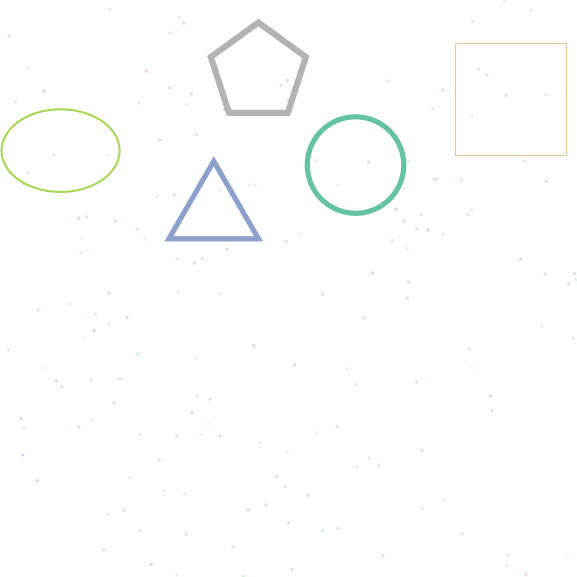[{"shape": "circle", "thickness": 2.5, "radius": 0.42, "center": [0.616, 0.713]}, {"shape": "triangle", "thickness": 2.5, "radius": 0.45, "center": [0.37, 0.63]}, {"shape": "oval", "thickness": 1, "radius": 0.51, "center": [0.105, 0.738]}, {"shape": "square", "thickness": 0.5, "radius": 0.48, "center": [0.885, 0.828]}, {"shape": "pentagon", "thickness": 3, "radius": 0.43, "center": [0.447, 0.874]}]